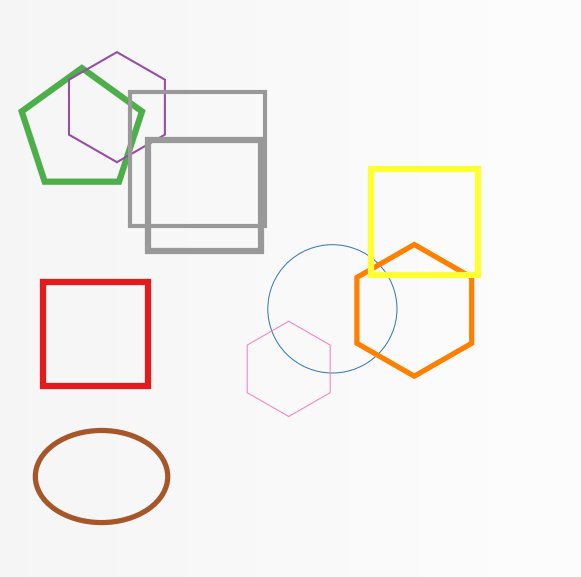[{"shape": "square", "thickness": 3, "radius": 0.45, "center": [0.165, 0.421]}, {"shape": "circle", "thickness": 0.5, "radius": 0.56, "center": [0.572, 0.464]}, {"shape": "pentagon", "thickness": 3, "radius": 0.54, "center": [0.141, 0.773]}, {"shape": "hexagon", "thickness": 1, "radius": 0.48, "center": [0.201, 0.814]}, {"shape": "hexagon", "thickness": 2.5, "radius": 0.57, "center": [0.713, 0.462]}, {"shape": "square", "thickness": 3, "radius": 0.46, "center": [0.731, 0.614]}, {"shape": "oval", "thickness": 2.5, "radius": 0.57, "center": [0.175, 0.174]}, {"shape": "hexagon", "thickness": 0.5, "radius": 0.41, "center": [0.497, 0.36]}, {"shape": "square", "thickness": 3, "radius": 0.48, "center": [0.352, 0.661]}, {"shape": "square", "thickness": 2, "radius": 0.58, "center": [0.34, 0.724]}]